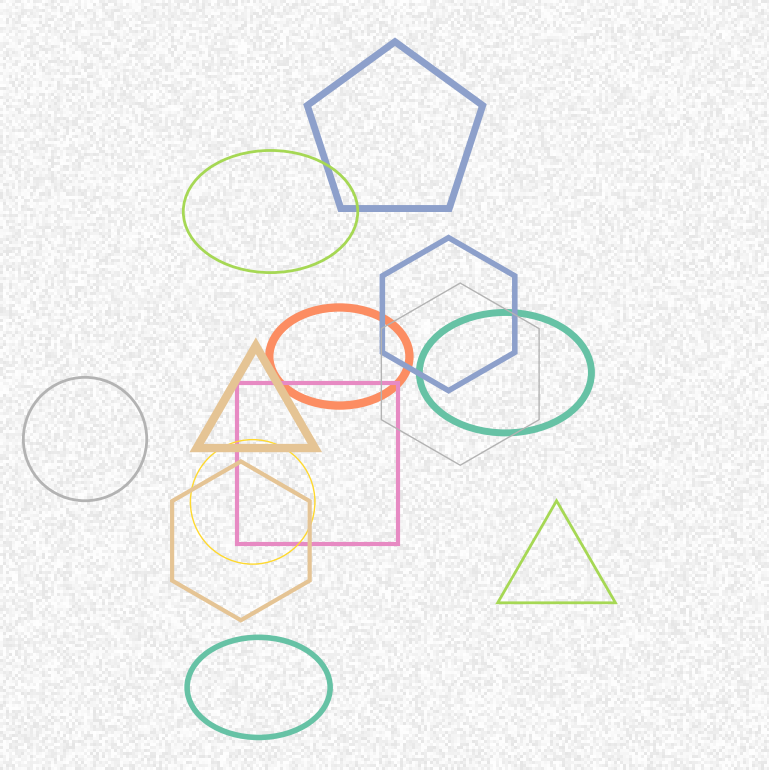[{"shape": "oval", "thickness": 2.5, "radius": 0.56, "center": [0.656, 0.516]}, {"shape": "oval", "thickness": 2, "radius": 0.46, "center": [0.336, 0.107]}, {"shape": "oval", "thickness": 3, "radius": 0.46, "center": [0.441, 0.537]}, {"shape": "hexagon", "thickness": 2, "radius": 0.5, "center": [0.583, 0.592]}, {"shape": "pentagon", "thickness": 2.5, "radius": 0.6, "center": [0.513, 0.826]}, {"shape": "square", "thickness": 1.5, "radius": 0.52, "center": [0.412, 0.398]}, {"shape": "triangle", "thickness": 1, "radius": 0.44, "center": [0.723, 0.261]}, {"shape": "oval", "thickness": 1, "radius": 0.57, "center": [0.351, 0.725]}, {"shape": "circle", "thickness": 0.5, "radius": 0.4, "center": [0.328, 0.348]}, {"shape": "triangle", "thickness": 3, "radius": 0.44, "center": [0.332, 0.462]}, {"shape": "hexagon", "thickness": 1.5, "radius": 0.52, "center": [0.313, 0.298]}, {"shape": "circle", "thickness": 1, "radius": 0.4, "center": [0.11, 0.43]}, {"shape": "hexagon", "thickness": 0.5, "radius": 0.59, "center": [0.598, 0.514]}]